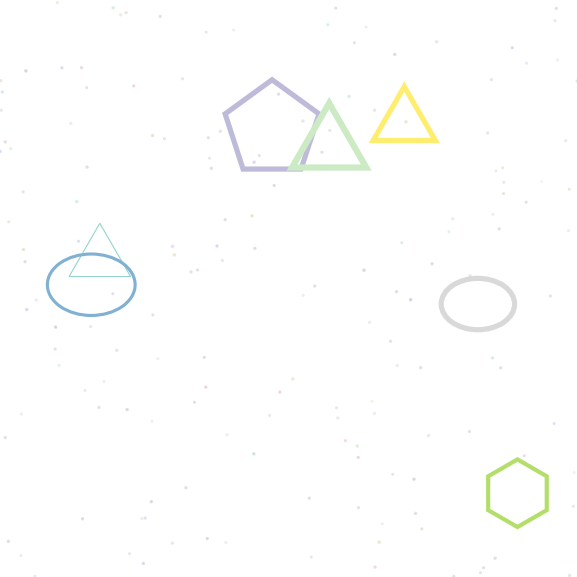[{"shape": "triangle", "thickness": 0.5, "radius": 0.31, "center": [0.173, 0.551]}, {"shape": "pentagon", "thickness": 2.5, "radius": 0.43, "center": [0.471, 0.776]}, {"shape": "oval", "thickness": 1.5, "radius": 0.38, "center": [0.158, 0.506]}, {"shape": "hexagon", "thickness": 2, "radius": 0.29, "center": [0.896, 0.145]}, {"shape": "oval", "thickness": 2.5, "radius": 0.32, "center": [0.828, 0.473]}, {"shape": "triangle", "thickness": 3, "radius": 0.37, "center": [0.57, 0.746]}, {"shape": "triangle", "thickness": 2.5, "radius": 0.31, "center": [0.7, 0.787]}]